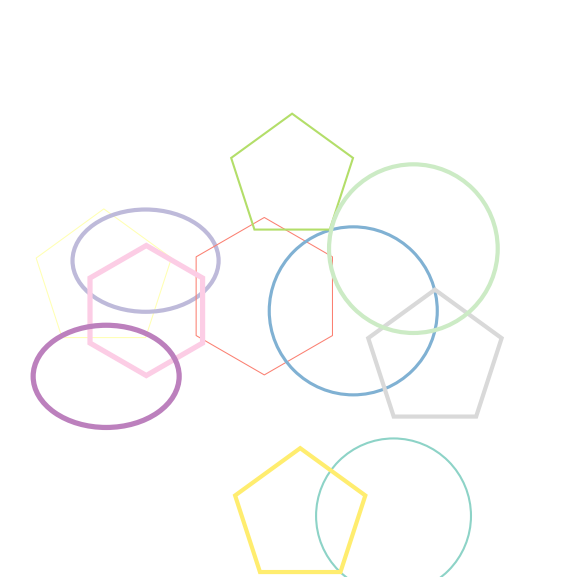[{"shape": "circle", "thickness": 1, "radius": 0.67, "center": [0.681, 0.106]}, {"shape": "pentagon", "thickness": 0.5, "radius": 0.62, "center": [0.18, 0.514]}, {"shape": "oval", "thickness": 2, "radius": 0.63, "center": [0.252, 0.548]}, {"shape": "hexagon", "thickness": 0.5, "radius": 0.68, "center": [0.458, 0.486]}, {"shape": "circle", "thickness": 1.5, "radius": 0.73, "center": [0.612, 0.461]}, {"shape": "pentagon", "thickness": 1, "radius": 0.55, "center": [0.506, 0.691]}, {"shape": "hexagon", "thickness": 2.5, "radius": 0.56, "center": [0.253, 0.461]}, {"shape": "pentagon", "thickness": 2, "radius": 0.61, "center": [0.753, 0.376]}, {"shape": "oval", "thickness": 2.5, "radius": 0.63, "center": [0.184, 0.347]}, {"shape": "circle", "thickness": 2, "radius": 0.73, "center": [0.716, 0.569]}, {"shape": "pentagon", "thickness": 2, "radius": 0.59, "center": [0.52, 0.105]}]